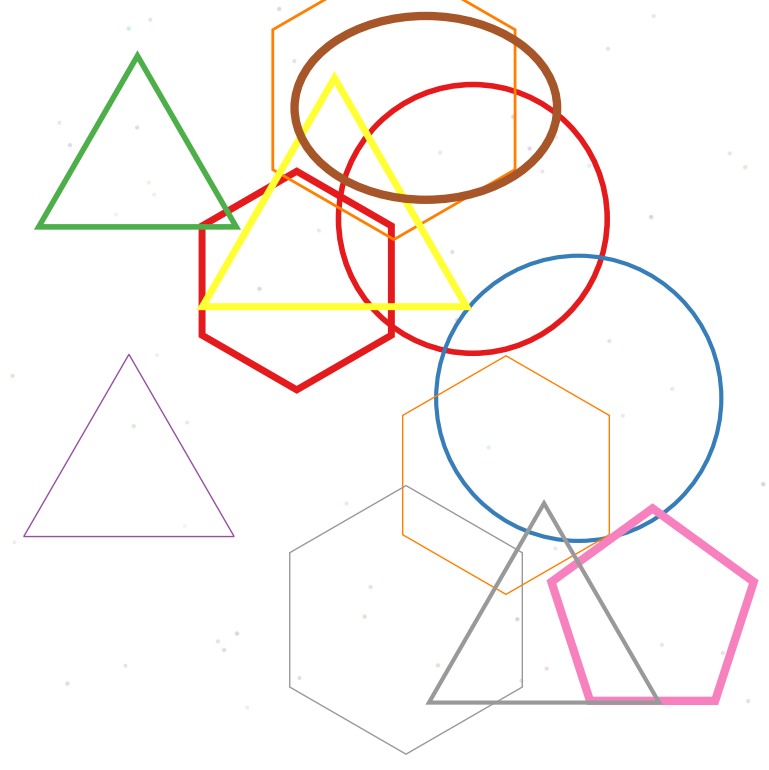[{"shape": "hexagon", "thickness": 2.5, "radius": 0.71, "center": [0.385, 0.636]}, {"shape": "circle", "thickness": 2, "radius": 0.87, "center": [0.614, 0.716]}, {"shape": "circle", "thickness": 1.5, "radius": 0.93, "center": [0.752, 0.483]}, {"shape": "triangle", "thickness": 2, "radius": 0.74, "center": [0.179, 0.779]}, {"shape": "triangle", "thickness": 0.5, "radius": 0.79, "center": [0.167, 0.382]}, {"shape": "hexagon", "thickness": 0.5, "radius": 0.77, "center": [0.657, 0.383]}, {"shape": "hexagon", "thickness": 1, "radius": 0.91, "center": [0.512, 0.871]}, {"shape": "triangle", "thickness": 2.5, "radius": 0.99, "center": [0.434, 0.701]}, {"shape": "oval", "thickness": 3, "radius": 0.85, "center": [0.553, 0.86]}, {"shape": "pentagon", "thickness": 3, "radius": 0.69, "center": [0.848, 0.202]}, {"shape": "hexagon", "thickness": 0.5, "radius": 0.87, "center": [0.527, 0.195]}, {"shape": "triangle", "thickness": 1.5, "radius": 0.86, "center": [0.707, 0.174]}]